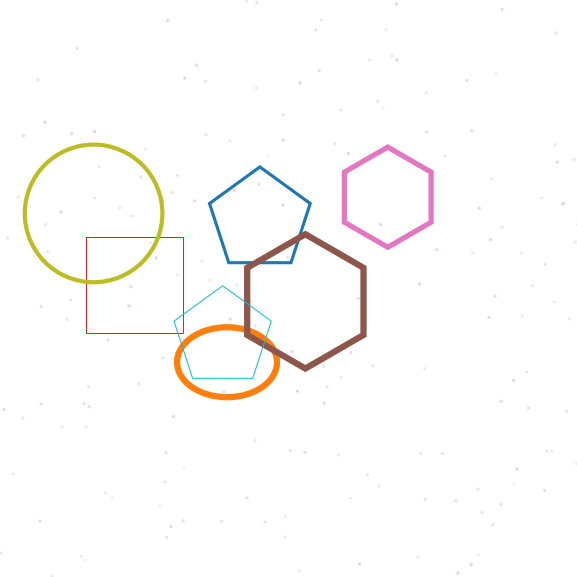[{"shape": "pentagon", "thickness": 1.5, "radius": 0.46, "center": [0.45, 0.618]}, {"shape": "oval", "thickness": 3, "radius": 0.43, "center": [0.393, 0.372]}, {"shape": "square", "thickness": 0.5, "radius": 0.42, "center": [0.233, 0.506]}, {"shape": "hexagon", "thickness": 3, "radius": 0.58, "center": [0.529, 0.477]}, {"shape": "hexagon", "thickness": 2.5, "radius": 0.43, "center": [0.671, 0.658]}, {"shape": "circle", "thickness": 2, "radius": 0.6, "center": [0.162, 0.63]}, {"shape": "pentagon", "thickness": 0.5, "radius": 0.44, "center": [0.386, 0.416]}]